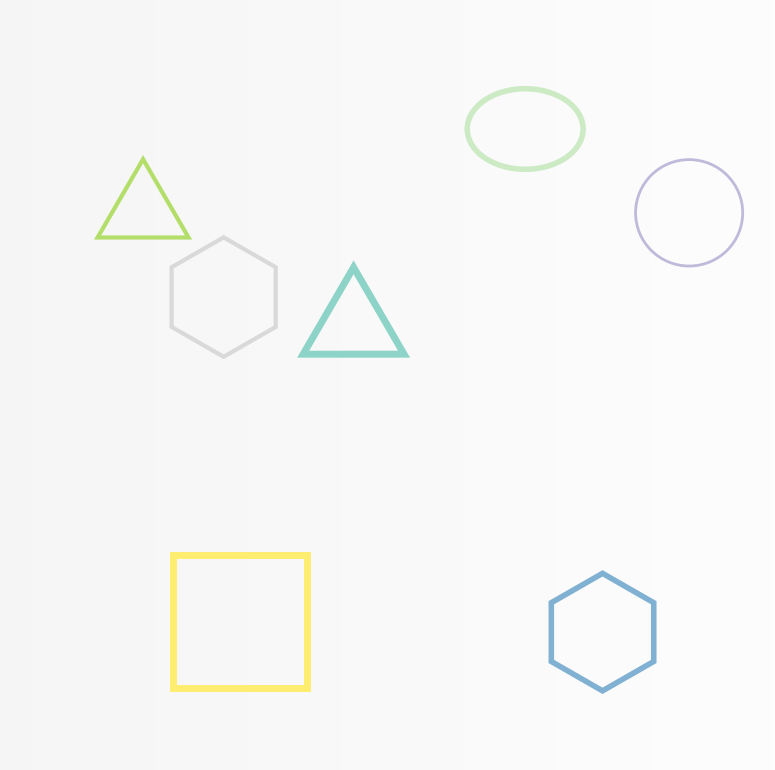[{"shape": "triangle", "thickness": 2.5, "radius": 0.38, "center": [0.456, 0.578]}, {"shape": "circle", "thickness": 1, "radius": 0.35, "center": [0.889, 0.724]}, {"shape": "hexagon", "thickness": 2, "radius": 0.38, "center": [0.777, 0.179]}, {"shape": "triangle", "thickness": 1.5, "radius": 0.34, "center": [0.185, 0.725]}, {"shape": "hexagon", "thickness": 1.5, "radius": 0.39, "center": [0.289, 0.614]}, {"shape": "oval", "thickness": 2, "radius": 0.37, "center": [0.678, 0.832]}, {"shape": "square", "thickness": 2.5, "radius": 0.43, "center": [0.31, 0.192]}]